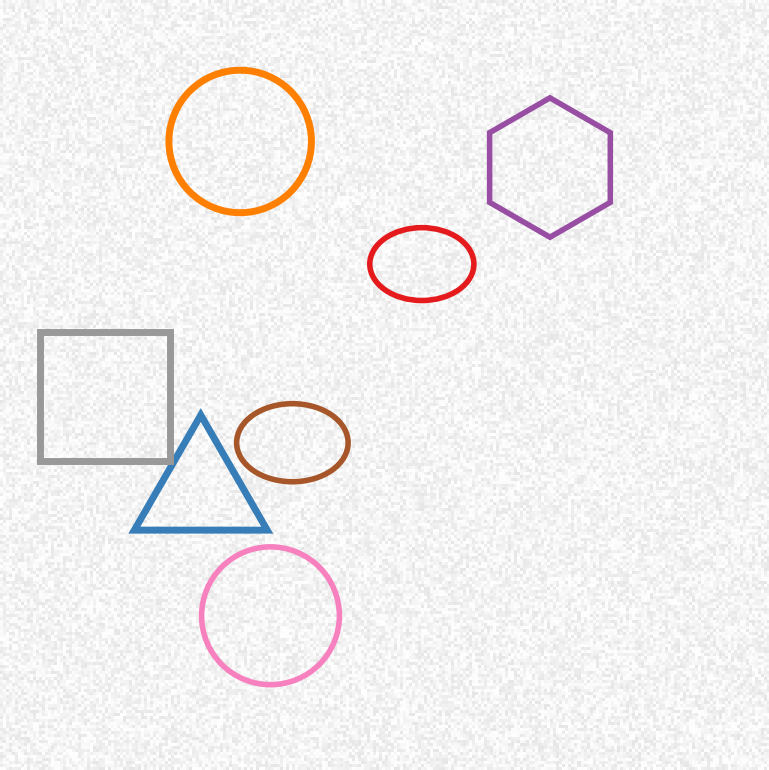[{"shape": "oval", "thickness": 2, "radius": 0.34, "center": [0.548, 0.657]}, {"shape": "triangle", "thickness": 2.5, "radius": 0.5, "center": [0.261, 0.361]}, {"shape": "hexagon", "thickness": 2, "radius": 0.45, "center": [0.714, 0.782]}, {"shape": "circle", "thickness": 2.5, "radius": 0.46, "center": [0.312, 0.816]}, {"shape": "oval", "thickness": 2, "radius": 0.36, "center": [0.38, 0.425]}, {"shape": "circle", "thickness": 2, "radius": 0.45, "center": [0.351, 0.2]}, {"shape": "square", "thickness": 2.5, "radius": 0.42, "center": [0.136, 0.485]}]